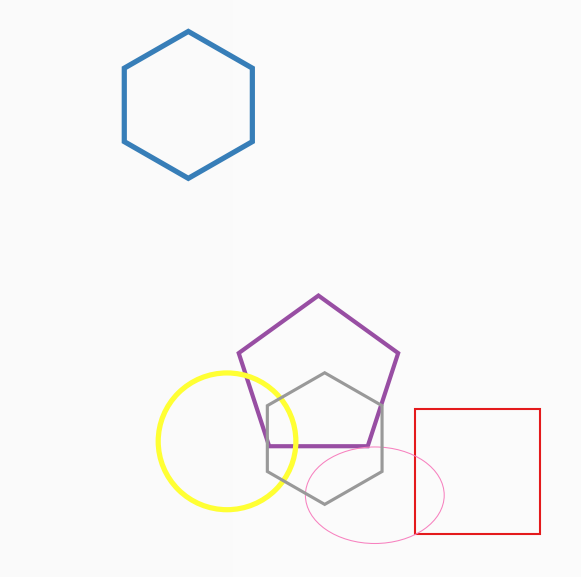[{"shape": "square", "thickness": 1, "radius": 0.54, "center": [0.822, 0.183]}, {"shape": "hexagon", "thickness": 2.5, "radius": 0.64, "center": [0.324, 0.817]}, {"shape": "pentagon", "thickness": 2, "radius": 0.72, "center": [0.548, 0.343]}, {"shape": "circle", "thickness": 2.5, "radius": 0.59, "center": [0.391, 0.235]}, {"shape": "oval", "thickness": 0.5, "radius": 0.6, "center": [0.645, 0.142]}, {"shape": "hexagon", "thickness": 1.5, "radius": 0.57, "center": [0.559, 0.24]}]